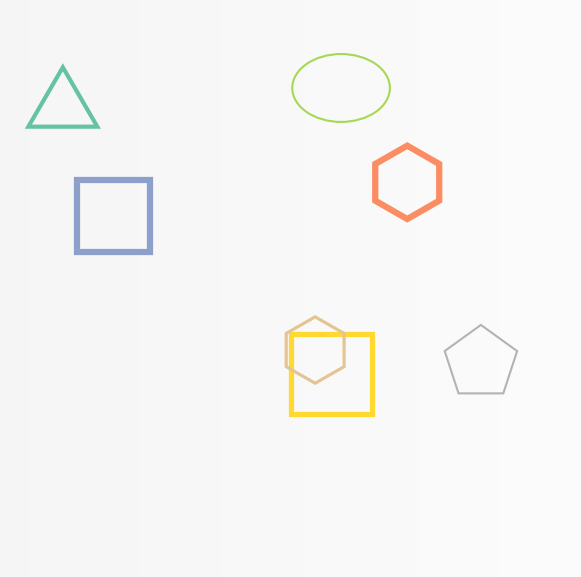[{"shape": "triangle", "thickness": 2, "radius": 0.34, "center": [0.108, 0.814]}, {"shape": "hexagon", "thickness": 3, "radius": 0.32, "center": [0.701, 0.683]}, {"shape": "square", "thickness": 3, "radius": 0.31, "center": [0.196, 0.626]}, {"shape": "oval", "thickness": 1, "radius": 0.42, "center": [0.587, 0.847]}, {"shape": "square", "thickness": 2.5, "radius": 0.35, "center": [0.57, 0.352]}, {"shape": "hexagon", "thickness": 1.5, "radius": 0.29, "center": [0.542, 0.393]}, {"shape": "pentagon", "thickness": 1, "radius": 0.33, "center": [0.827, 0.371]}]